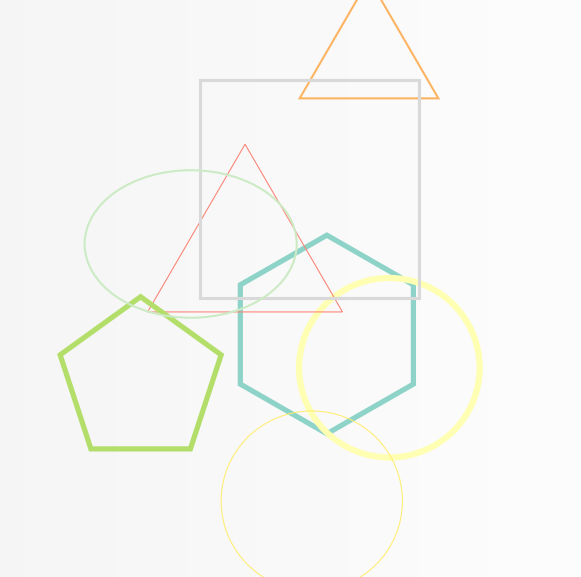[{"shape": "hexagon", "thickness": 2.5, "radius": 0.86, "center": [0.562, 0.42]}, {"shape": "circle", "thickness": 3, "radius": 0.78, "center": [0.67, 0.362]}, {"shape": "triangle", "thickness": 0.5, "radius": 0.97, "center": [0.422, 0.556]}, {"shape": "triangle", "thickness": 1, "radius": 0.69, "center": [0.635, 0.898]}, {"shape": "pentagon", "thickness": 2.5, "radius": 0.73, "center": [0.242, 0.34]}, {"shape": "square", "thickness": 1.5, "radius": 0.94, "center": [0.532, 0.672]}, {"shape": "oval", "thickness": 1, "radius": 0.91, "center": [0.328, 0.577]}, {"shape": "circle", "thickness": 0.5, "radius": 0.78, "center": [0.536, 0.132]}]